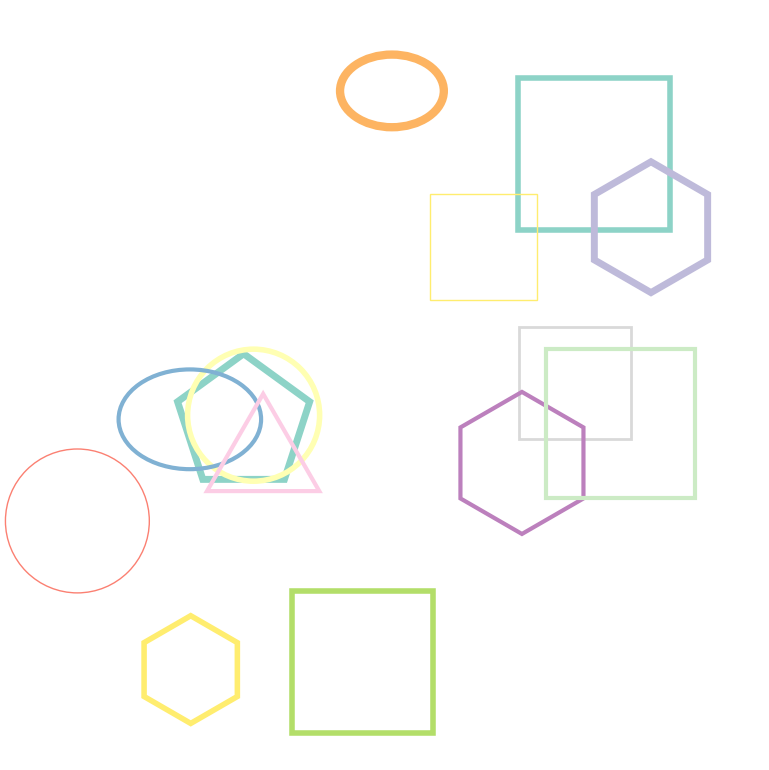[{"shape": "square", "thickness": 2, "radius": 0.49, "center": [0.771, 0.8]}, {"shape": "pentagon", "thickness": 2.5, "radius": 0.45, "center": [0.316, 0.45]}, {"shape": "circle", "thickness": 2, "radius": 0.43, "center": [0.329, 0.461]}, {"shape": "hexagon", "thickness": 2.5, "radius": 0.42, "center": [0.845, 0.705]}, {"shape": "circle", "thickness": 0.5, "radius": 0.47, "center": [0.1, 0.323]}, {"shape": "oval", "thickness": 1.5, "radius": 0.46, "center": [0.247, 0.455]}, {"shape": "oval", "thickness": 3, "radius": 0.34, "center": [0.509, 0.882]}, {"shape": "square", "thickness": 2, "radius": 0.46, "center": [0.471, 0.14]}, {"shape": "triangle", "thickness": 1.5, "radius": 0.42, "center": [0.342, 0.404]}, {"shape": "square", "thickness": 1, "radius": 0.37, "center": [0.746, 0.503]}, {"shape": "hexagon", "thickness": 1.5, "radius": 0.46, "center": [0.678, 0.399]}, {"shape": "square", "thickness": 1.5, "radius": 0.48, "center": [0.806, 0.45]}, {"shape": "square", "thickness": 0.5, "radius": 0.35, "center": [0.628, 0.679]}, {"shape": "hexagon", "thickness": 2, "radius": 0.35, "center": [0.248, 0.13]}]